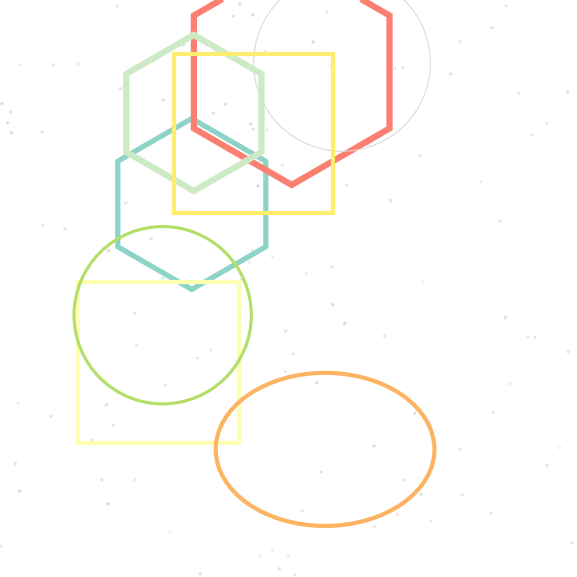[{"shape": "hexagon", "thickness": 2.5, "radius": 0.74, "center": [0.332, 0.646]}, {"shape": "square", "thickness": 2, "radius": 0.7, "center": [0.274, 0.371]}, {"shape": "hexagon", "thickness": 3, "radius": 0.98, "center": [0.505, 0.875]}, {"shape": "oval", "thickness": 2, "radius": 0.95, "center": [0.563, 0.221]}, {"shape": "circle", "thickness": 1.5, "radius": 0.77, "center": [0.282, 0.453]}, {"shape": "circle", "thickness": 0.5, "radius": 0.77, "center": [0.592, 0.89]}, {"shape": "hexagon", "thickness": 3, "radius": 0.68, "center": [0.336, 0.804]}, {"shape": "square", "thickness": 2, "radius": 0.69, "center": [0.439, 0.767]}]